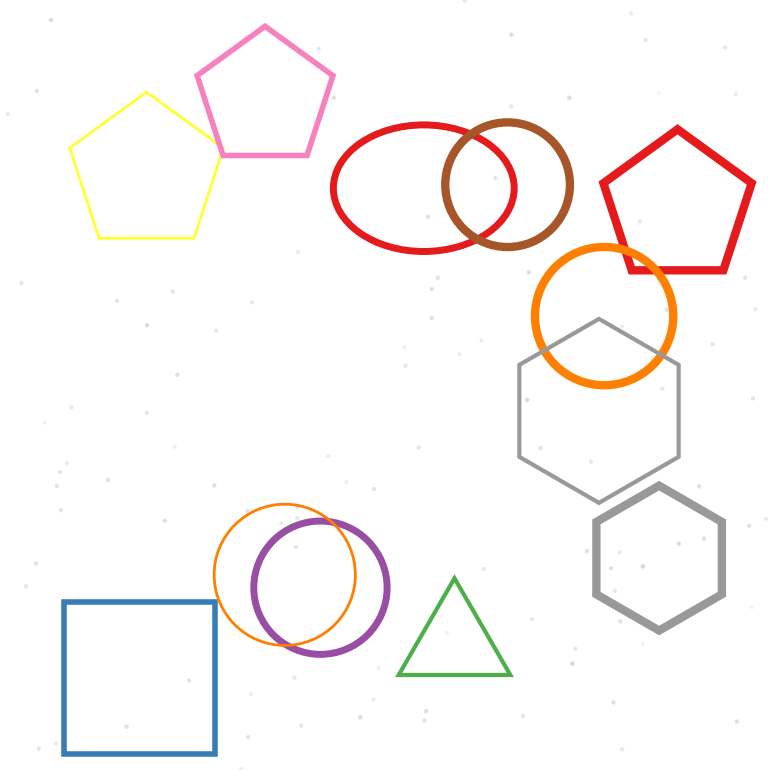[{"shape": "oval", "thickness": 2.5, "radius": 0.59, "center": [0.55, 0.756]}, {"shape": "pentagon", "thickness": 3, "radius": 0.51, "center": [0.88, 0.731]}, {"shape": "square", "thickness": 2, "radius": 0.49, "center": [0.181, 0.119]}, {"shape": "triangle", "thickness": 1.5, "radius": 0.42, "center": [0.59, 0.165]}, {"shape": "circle", "thickness": 2.5, "radius": 0.43, "center": [0.416, 0.237]}, {"shape": "circle", "thickness": 3, "radius": 0.45, "center": [0.785, 0.589]}, {"shape": "circle", "thickness": 1, "radius": 0.46, "center": [0.37, 0.254]}, {"shape": "pentagon", "thickness": 1, "radius": 0.52, "center": [0.19, 0.775]}, {"shape": "circle", "thickness": 3, "radius": 0.4, "center": [0.659, 0.76]}, {"shape": "pentagon", "thickness": 2, "radius": 0.46, "center": [0.344, 0.873]}, {"shape": "hexagon", "thickness": 1.5, "radius": 0.6, "center": [0.778, 0.466]}, {"shape": "hexagon", "thickness": 3, "radius": 0.47, "center": [0.856, 0.275]}]